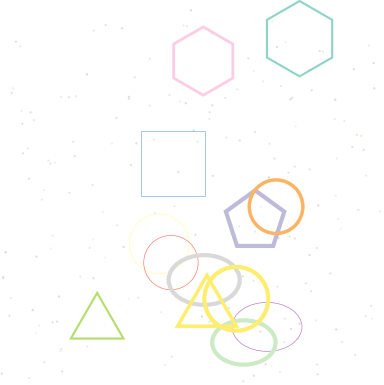[{"shape": "hexagon", "thickness": 1.5, "radius": 0.49, "center": [0.778, 0.9]}, {"shape": "circle", "thickness": 0.5, "radius": 0.39, "center": [0.413, 0.367]}, {"shape": "pentagon", "thickness": 3, "radius": 0.4, "center": [0.663, 0.426]}, {"shape": "circle", "thickness": 0.5, "radius": 0.35, "center": [0.444, 0.318]}, {"shape": "square", "thickness": 0.5, "radius": 0.42, "center": [0.45, 0.575]}, {"shape": "circle", "thickness": 2.5, "radius": 0.35, "center": [0.717, 0.463]}, {"shape": "triangle", "thickness": 1.5, "radius": 0.39, "center": [0.252, 0.16]}, {"shape": "hexagon", "thickness": 2, "radius": 0.44, "center": [0.528, 0.841]}, {"shape": "oval", "thickness": 3, "radius": 0.46, "center": [0.53, 0.273]}, {"shape": "oval", "thickness": 0.5, "radius": 0.45, "center": [0.693, 0.151]}, {"shape": "oval", "thickness": 3, "radius": 0.41, "center": [0.633, 0.11]}, {"shape": "circle", "thickness": 3, "radius": 0.41, "center": [0.614, 0.224]}, {"shape": "triangle", "thickness": 2.5, "radius": 0.44, "center": [0.537, 0.197]}]